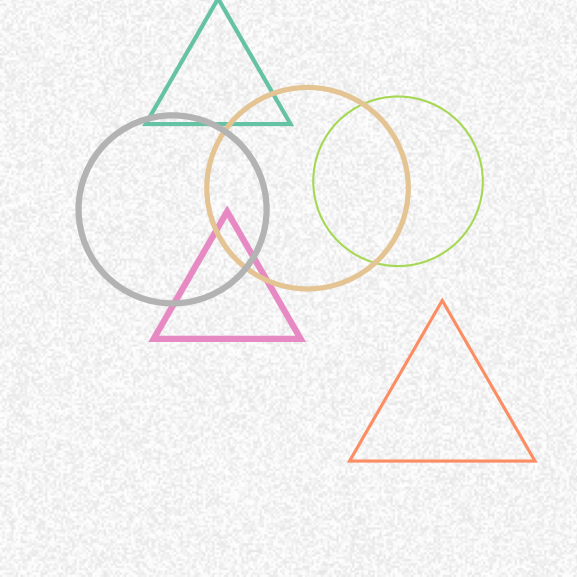[{"shape": "triangle", "thickness": 2, "radius": 0.72, "center": [0.378, 0.857]}, {"shape": "triangle", "thickness": 1.5, "radius": 0.93, "center": [0.766, 0.293]}, {"shape": "triangle", "thickness": 3, "radius": 0.73, "center": [0.393, 0.486]}, {"shape": "circle", "thickness": 1, "radius": 0.73, "center": [0.689, 0.685]}, {"shape": "circle", "thickness": 2.5, "radius": 0.87, "center": [0.533, 0.673]}, {"shape": "circle", "thickness": 3, "radius": 0.81, "center": [0.299, 0.637]}]